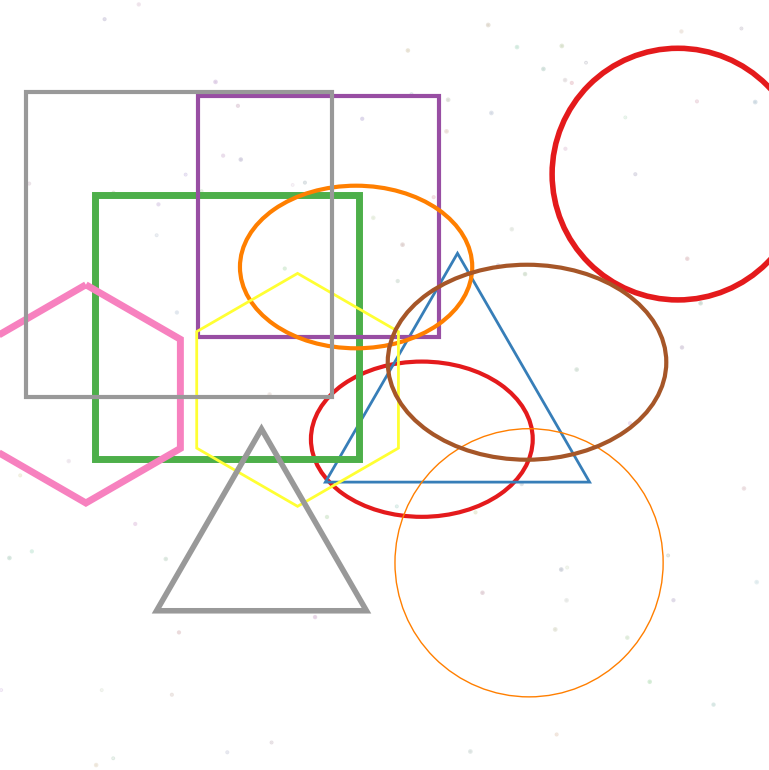[{"shape": "circle", "thickness": 2, "radius": 0.82, "center": [0.88, 0.774]}, {"shape": "oval", "thickness": 1.5, "radius": 0.72, "center": [0.548, 0.43]}, {"shape": "triangle", "thickness": 1, "radius": 0.99, "center": [0.594, 0.473]}, {"shape": "square", "thickness": 2.5, "radius": 0.86, "center": [0.295, 0.576]}, {"shape": "square", "thickness": 1.5, "radius": 0.78, "center": [0.414, 0.719]}, {"shape": "circle", "thickness": 0.5, "radius": 0.87, "center": [0.687, 0.269]}, {"shape": "oval", "thickness": 1.5, "radius": 0.75, "center": [0.462, 0.653]}, {"shape": "hexagon", "thickness": 1, "radius": 0.76, "center": [0.386, 0.494]}, {"shape": "oval", "thickness": 1.5, "radius": 0.9, "center": [0.684, 0.53]}, {"shape": "hexagon", "thickness": 2.5, "radius": 0.71, "center": [0.112, 0.488]}, {"shape": "square", "thickness": 1.5, "radius": 0.99, "center": [0.232, 0.683]}, {"shape": "triangle", "thickness": 2, "radius": 0.79, "center": [0.34, 0.285]}]